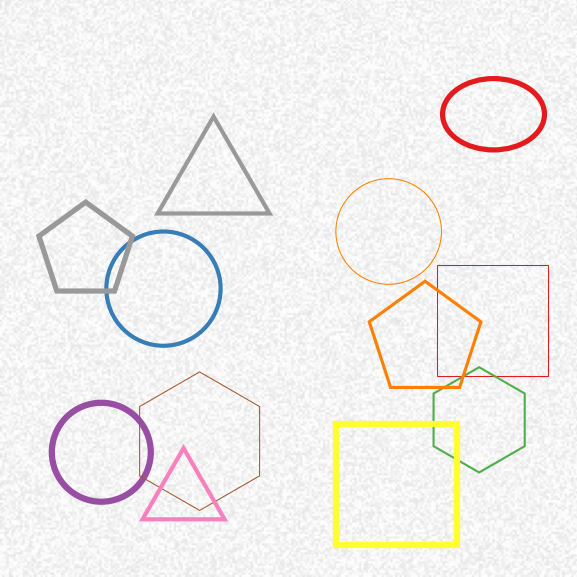[{"shape": "oval", "thickness": 2.5, "radius": 0.44, "center": [0.855, 0.801]}, {"shape": "square", "thickness": 0.5, "radius": 0.48, "center": [0.853, 0.444]}, {"shape": "circle", "thickness": 2, "radius": 0.49, "center": [0.283, 0.499]}, {"shape": "hexagon", "thickness": 1, "radius": 0.46, "center": [0.83, 0.272]}, {"shape": "circle", "thickness": 3, "radius": 0.43, "center": [0.175, 0.216]}, {"shape": "circle", "thickness": 0.5, "radius": 0.46, "center": [0.673, 0.598]}, {"shape": "pentagon", "thickness": 1.5, "radius": 0.51, "center": [0.736, 0.41]}, {"shape": "square", "thickness": 3, "radius": 0.52, "center": [0.687, 0.16]}, {"shape": "hexagon", "thickness": 0.5, "radius": 0.6, "center": [0.346, 0.235]}, {"shape": "triangle", "thickness": 2, "radius": 0.41, "center": [0.318, 0.141]}, {"shape": "triangle", "thickness": 2, "radius": 0.56, "center": [0.37, 0.685]}, {"shape": "pentagon", "thickness": 2.5, "radius": 0.43, "center": [0.148, 0.564]}]